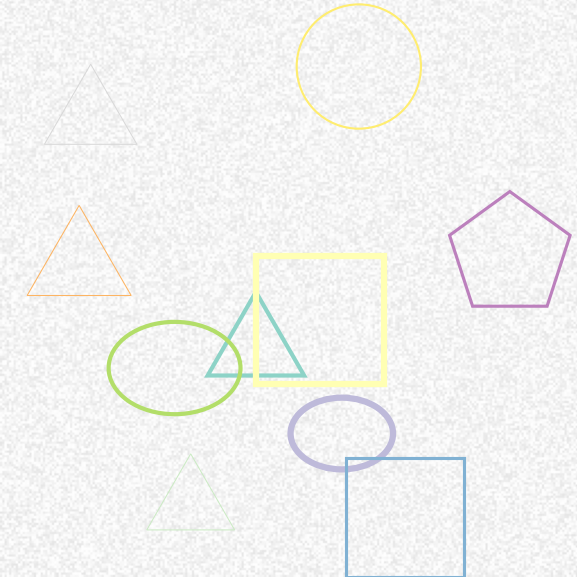[{"shape": "triangle", "thickness": 2, "radius": 0.48, "center": [0.443, 0.397]}, {"shape": "square", "thickness": 3, "radius": 0.55, "center": [0.554, 0.446]}, {"shape": "oval", "thickness": 3, "radius": 0.44, "center": [0.592, 0.248]}, {"shape": "square", "thickness": 1.5, "radius": 0.51, "center": [0.701, 0.103]}, {"shape": "triangle", "thickness": 0.5, "radius": 0.52, "center": [0.137, 0.539]}, {"shape": "oval", "thickness": 2, "radius": 0.57, "center": [0.302, 0.362]}, {"shape": "triangle", "thickness": 0.5, "radius": 0.46, "center": [0.157, 0.795]}, {"shape": "pentagon", "thickness": 1.5, "radius": 0.55, "center": [0.883, 0.558]}, {"shape": "triangle", "thickness": 0.5, "radius": 0.44, "center": [0.33, 0.125]}, {"shape": "circle", "thickness": 1, "radius": 0.54, "center": [0.621, 0.884]}]